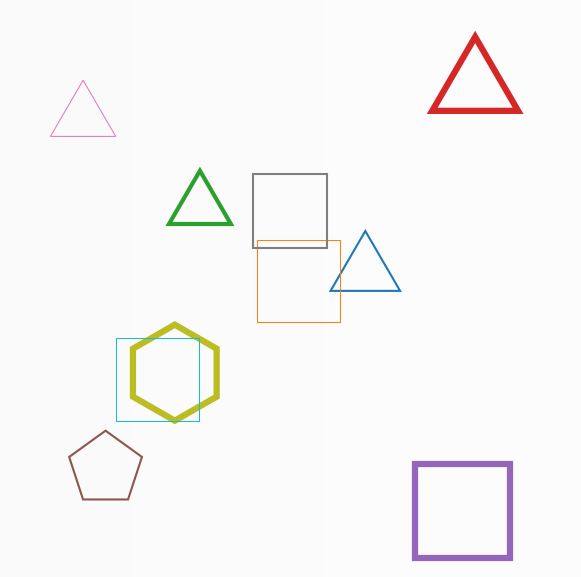[{"shape": "triangle", "thickness": 1, "radius": 0.35, "center": [0.629, 0.53]}, {"shape": "square", "thickness": 0.5, "radius": 0.35, "center": [0.513, 0.513]}, {"shape": "triangle", "thickness": 2, "radius": 0.31, "center": [0.344, 0.642]}, {"shape": "triangle", "thickness": 3, "radius": 0.43, "center": [0.817, 0.85]}, {"shape": "square", "thickness": 3, "radius": 0.41, "center": [0.796, 0.114]}, {"shape": "pentagon", "thickness": 1, "radius": 0.33, "center": [0.182, 0.188]}, {"shape": "triangle", "thickness": 0.5, "radius": 0.32, "center": [0.143, 0.795]}, {"shape": "square", "thickness": 1, "radius": 0.32, "center": [0.499, 0.634]}, {"shape": "hexagon", "thickness": 3, "radius": 0.42, "center": [0.301, 0.354]}, {"shape": "square", "thickness": 0.5, "radius": 0.36, "center": [0.27, 0.342]}]